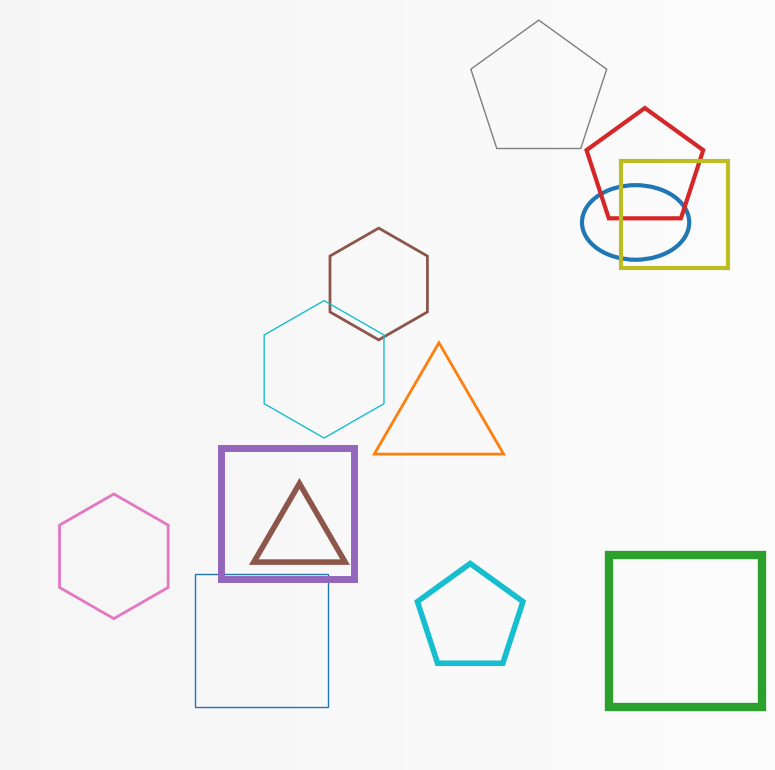[{"shape": "square", "thickness": 0.5, "radius": 0.43, "center": [0.338, 0.168]}, {"shape": "oval", "thickness": 1.5, "radius": 0.35, "center": [0.82, 0.711]}, {"shape": "triangle", "thickness": 1, "radius": 0.48, "center": [0.566, 0.458]}, {"shape": "square", "thickness": 3, "radius": 0.49, "center": [0.884, 0.181]}, {"shape": "pentagon", "thickness": 1.5, "radius": 0.4, "center": [0.832, 0.781]}, {"shape": "square", "thickness": 2.5, "radius": 0.43, "center": [0.371, 0.333]}, {"shape": "triangle", "thickness": 2, "radius": 0.34, "center": [0.386, 0.304]}, {"shape": "hexagon", "thickness": 1, "radius": 0.36, "center": [0.489, 0.631]}, {"shape": "hexagon", "thickness": 1, "radius": 0.4, "center": [0.147, 0.278]}, {"shape": "pentagon", "thickness": 0.5, "radius": 0.46, "center": [0.695, 0.882]}, {"shape": "square", "thickness": 1.5, "radius": 0.35, "center": [0.87, 0.721]}, {"shape": "hexagon", "thickness": 0.5, "radius": 0.45, "center": [0.418, 0.52]}, {"shape": "pentagon", "thickness": 2, "radius": 0.36, "center": [0.607, 0.197]}]